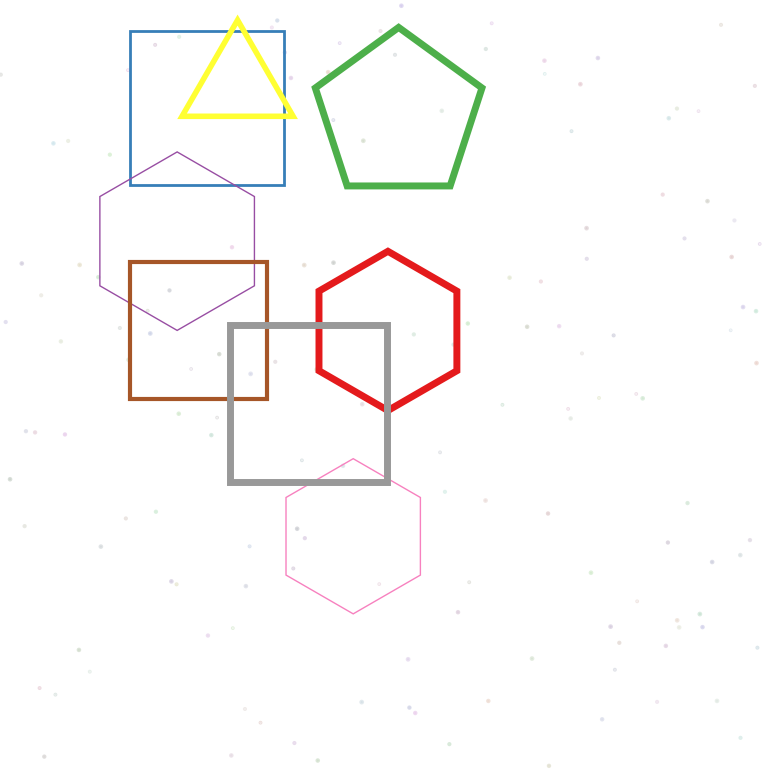[{"shape": "hexagon", "thickness": 2.5, "radius": 0.52, "center": [0.504, 0.57]}, {"shape": "square", "thickness": 1, "radius": 0.5, "center": [0.269, 0.86]}, {"shape": "pentagon", "thickness": 2.5, "radius": 0.57, "center": [0.518, 0.851]}, {"shape": "hexagon", "thickness": 0.5, "radius": 0.58, "center": [0.23, 0.687]}, {"shape": "triangle", "thickness": 2, "radius": 0.42, "center": [0.309, 0.891]}, {"shape": "square", "thickness": 1.5, "radius": 0.44, "center": [0.257, 0.57]}, {"shape": "hexagon", "thickness": 0.5, "radius": 0.5, "center": [0.459, 0.304]}, {"shape": "square", "thickness": 2.5, "radius": 0.51, "center": [0.401, 0.476]}]